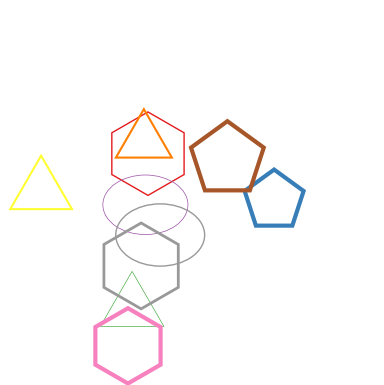[{"shape": "hexagon", "thickness": 1, "radius": 0.54, "center": [0.384, 0.601]}, {"shape": "pentagon", "thickness": 3, "radius": 0.4, "center": [0.712, 0.479]}, {"shape": "triangle", "thickness": 0.5, "radius": 0.48, "center": [0.343, 0.2]}, {"shape": "oval", "thickness": 0.5, "radius": 0.55, "center": [0.378, 0.468]}, {"shape": "triangle", "thickness": 1.5, "radius": 0.42, "center": [0.374, 0.633]}, {"shape": "triangle", "thickness": 1.5, "radius": 0.46, "center": [0.107, 0.503]}, {"shape": "pentagon", "thickness": 3, "radius": 0.5, "center": [0.591, 0.586]}, {"shape": "hexagon", "thickness": 3, "radius": 0.49, "center": [0.332, 0.102]}, {"shape": "oval", "thickness": 1, "radius": 0.58, "center": [0.416, 0.39]}, {"shape": "hexagon", "thickness": 2, "radius": 0.56, "center": [0.367, 0.309]}]